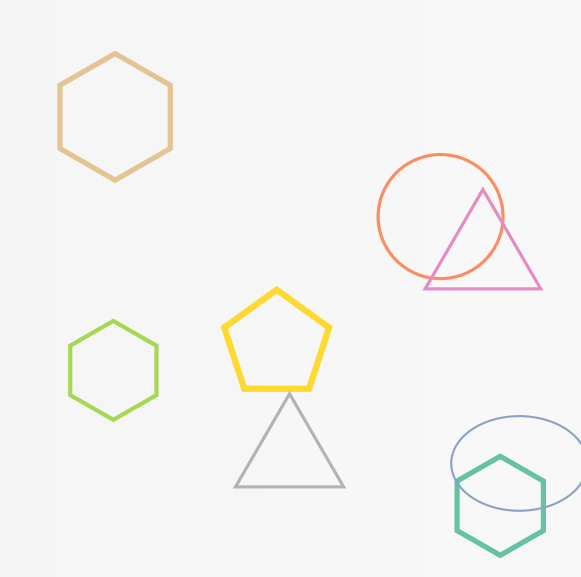[{"shape": "hexagon", "thickness": 2.5, "radius": 0.43, "center": [0.861, 0.123]}, {"shape": "circle", "thickness": 1.5, "radius": 0.54, "center": [0.758, 0.624]}, {"shape": "oval", "thickness": 1, "radius": 0.59, "center": [0.893, 0.197]}, {"shape": "triangle", "thickness": 1.5, "radius": 0.57, "center": [0.831, 0.556]}, {"shape": "hexagon", "thickness": 2, "radius": 0.43, "center": [0.195, 0.358]}, {"shape": "pentagon", "thickness": 3, "radius": 0.47, "center": [0.476, 0.403]}, {"shape": "hexagon", "thickness": 2.5, "radius": 0.55, "center": [0.198, 0.797]}, {"shape": "triangle", "thickness": 1.5, "radius": 0.54, "center": [0.498, 0.21]}]